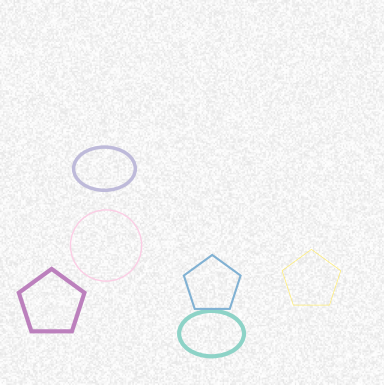[{"shape": "oval", "thickness": 3, "radius": 0.42, "center": [0.55, 0.133]}, {"shape": "oval", "thickness": 2.5, "radius": 0.4, "center": [0.271, 0.562]}, {"shape": "pentagon", "thickness": 1.5, "radius": 0.39, "center": [0.551, 0.26]}, {"shape": "circle", "thickness": 1, "radius": 0.46, "center": [0.275, 0.362]}, {"shape": "pentagon", "thickness": 3, "radius": 0.45, "center": [0.134, 0.212]}, {"shape": "pentagon", "thickness": 0.5, "radius": 0.4, "center": [0.809, 0.272]}]